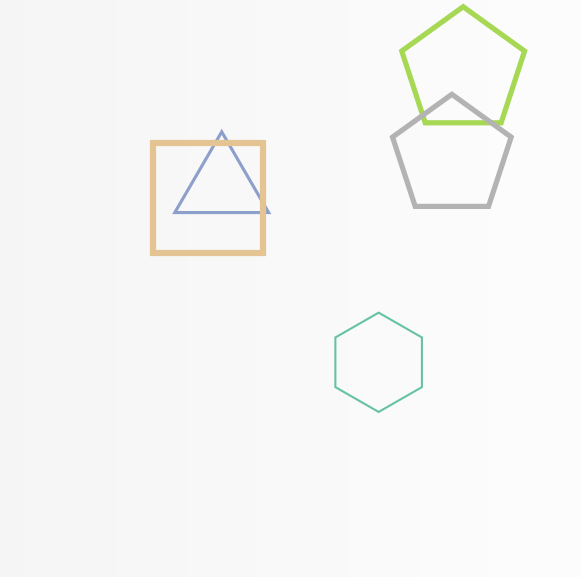[{"shape": "hexagon", "thickness": 1, "radius": 0.43, "center": [0.651, 0.372]}, {"shape": "triangle", "thickness": 1.5, "radius": 0.47, "center": [0.381, 0.678]}, {"shape": "pentagon", "thickness": 2.5, "radius": 0.56, "center": [0.797, 0.876]}, {"shape": "square", "thickness": 3, "radius": 0.47, "center": [0.358, 0.656]}, {"shape": "pentagon", "thickness": 2.5, "radius": 0.54, "center": [0.777, 0.729]}]